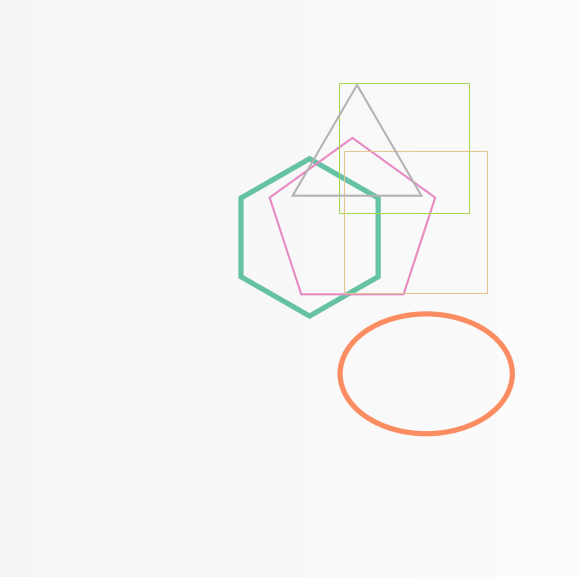[{"shape": "hexagon", "thickness": 2.5, "radius": 0.68, "center": [0.533, 0.588]}, {"shape": "oval", "thickness": 2.5, "radius": 0.74, "center": [0.733, 0.352]}, {"shape": "pentagon", "thickness": 1, "radius": 0.75, "center": [0.606, 0.611]}, {"shape": "square", "thickness": 0.5, "radius": 0.56, "center": [0.694, 0.743]}, {"shape": "square", "thickness": 0.5, "radius": 0.61, "center": [0.715, 0.614]}, {"shape": "triangle", "thickness": 1, "radius": 0.64, "center": [0.614, 0.724]}]